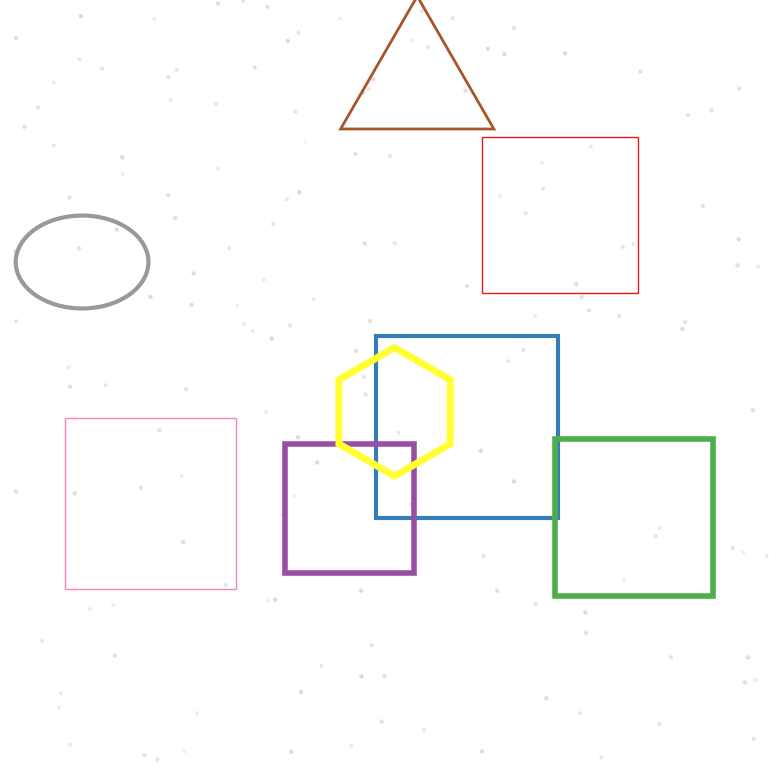[{"shape": "square", "thickness": 0.5, "radius": 0.51, "center": [0.728, 0.721]}, {"shape": "square", "thickness": 1.5, "radius": 0.59, "center": [0.607, 0.446]}, {"shape": "square", "thickness": 2, "radius": 0.51, "center": [0.823, 0.328]}, {"shape": "square", "thickness": 2, "radius": 0.42, "center": [0.454, 0.34]}, {"shape": "hexagon", "thickness": 2.5, "radius": 0.42, "center": [0.512, 0.465]}, {"shape": "triangle", "thickness": 1, "radius": 0.57, "center": [0.542, 0.89]}, {"shape": "square", "thickness": 0.5, "radius": 0.56, "center": [0.195, 0.346]}, {"shape": "oval", "thickness": 1.5, "radius": 0.43, "center": [0.107, 0.66]}]